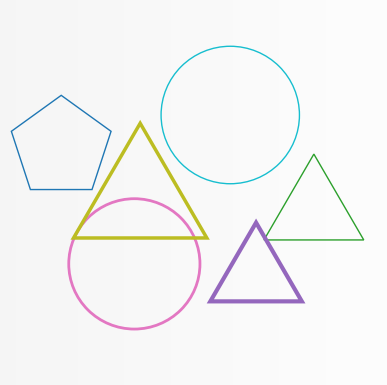[{"shape": "pentagon", "thickness": 1, "radius": 0.68, "center": [0.158, 0.617]}, {"shape": "triangle", "thickness": 1, "radius": 0.74, "center": [0.81, 0.451]}, {"shape": "triangle", "thickness": 3, "radius": 0.68, "center": [0.661, 0.285]}, {"shape": "circle", "thickness": 2, "radius": 0.85, "center": [0.347, 0.315]}, {"shape": "triangle", "thickness": 2.5, "radius": 0.99, "center": [0.362, 0.481]}, {"shape": "circle", "thickness": 1, "radius": 0.89, "center": [0.594, 0.701]}]